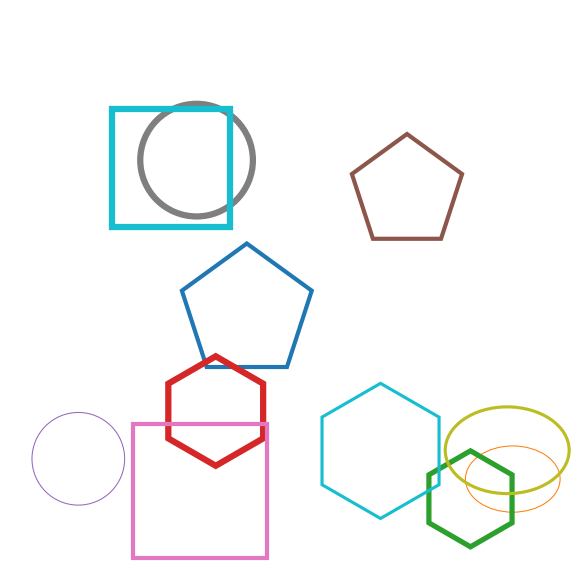[{"shape": "pentagon", "thickness": 2, "radius": 0.59, "center": [0.427, 0.459]}, {"shape": "oval", "thickness": 0.5, "radius": 0.41, "center": [0.888, 0.17]}, {"shape": "hexagon", "thickness": 2.5, "radius": 0.42, "center": [0.815, 0.135]}, {"shape": "hexagon", "thickness": 3, "radius": 0.47, "center": [0.374, 0.287]}, {"shape": "circle", "thickness": 0.5, "radius": 0.4, "center": [0.136, 0.205]}, {"shape": "pentagon", "thickness": 2, "radius": 0.5, "center": [0.705, 0.667]}, {"shape": "square", "thickness": 2, "radius": 0.58, "center": [0.346, 0.149]}, {"shape": "circle", "thickness": 3, "radius": 0.49, "center": [0.34, 0.722]}, {"shape": "oval", "thickness": 1.5, "radius": 0.54, "center": [0.878, 0.219]}, {"shape": "hexagon", "thickness": 1.5, "radius": 0.58, "center": [0.659, 0.218]}, {"shape": "square", "thickness": 3, "radius": 0.51, "center": [0.296, 0.709]}]